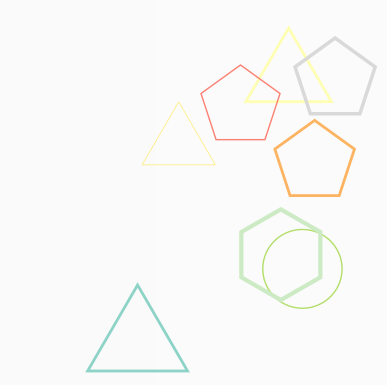[{"shape": "triangle", "thickness": 2, "radius": 0.74, "center": [0.355, 0.111]}, {"shape": "triangle", "thickness": 2, "radius": 0.64, "center": [0.745, 0.8]}, {"shape": "pentagon", "thickness": 1, "radius": 0.54, "center": [0.621, 0.724]}, {"shape": "pentagon", "thickness": 2, "radius": 0.54, "center": [0.812, 0.579]}, {"shape": "circle", "thickness": 1, "radius": 0.51, "center": [0.78, 0.302]}, {"shape": "pentagon", "thickness": 2.5, "radius": 0.54, "center": [0.865, 0.793]}, {"shape": "hexagon", "thickness": 3, "radius": 0.59, "center": [0.725, 0.339]}, {"shape": "triangle", "thickness": 0.5, "radius": 0.55, "center": [0.461, 0.626]}]